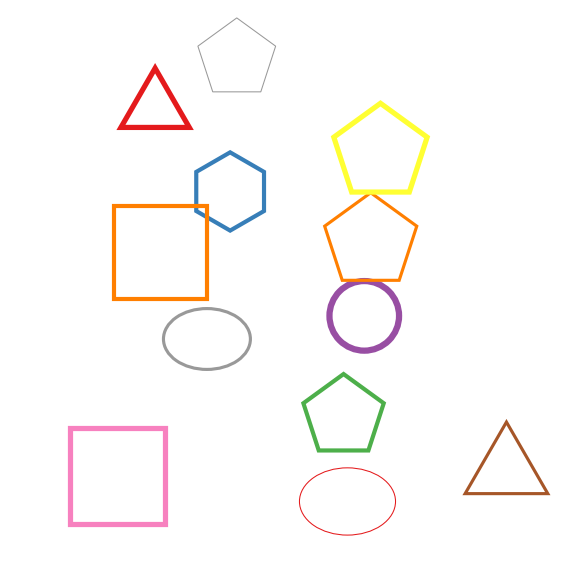[{"shape": "oval", "thickness": 0.5, "radius": 0.42, "center": [0.602, 0.131]}, {"shape": "triangle", "thickness": 2.5, "radius": 0.34, "center": [0.269, 0.813]}, {"shape": "hexagon", "thickness": 2, "radius": 0.34, "center": [0.399, 0.668]}, {"shape": "pentagon", "thickness": 2, "radius": 0.37, "center": [0.595, 0.278]}, {"shape": "circle", "thickness": 3, "radius": 0.3, "center": [0.631, 0.452]}, {"shape": "pentagon", "thickness": 1.5, "radius": 0.42, "center": [0.642, 0.582]}, {"shape": "square", "thickness": 2, "radius": 0.4, "center": [0.278, 0.562]}, {"shape": "pentagon", "thickness": 2.5, "radius": 0.42, "center": [0.659, 0.735]}, {"shape": "triangle", "thickness": 1.5, "radius": 0.41, "center": [0.877, 0.186]}, {"shape": "square", "thickness": 2.5, "radius": 0.41, "center": [0.204, 0.175]}, {"shape": "oval", "thickness": 1.5, "radius": 0.38, "center": [0.358, 0.412]}, {"shape": "pentagon", "thickness": 0.5, "radius": 0.35, "center": [0.41, 0.897]}]